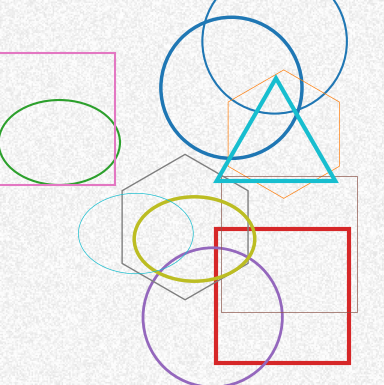[{"shape": "circle", "thickness": 1.5, "radius": 0.94, "center": [0.713, 0.893]}, {"shape": "circle", "thickness": 2.5, "radius": 0.92, "center": [0.601, 0.772]}, {"shape": "hexagon", "thickness": 0.5, "radius": 0.83, "center": [0.737, 0.652]}, {"shape": "oval", "thickness": 1.5, "radius": 0.79, "center": [0.154, 0.63]}, {"shape": "square", "thickness": 3, "radius": 0.86, "center": [0.735, 0.231]}, {"shape": "circle", "thickness": 2, "radius": 0.9, "center": [0.552, 0.175]}, {"shape": "square", "thickness": 0.5, "radius": 0.88, "center": [0.751, 0.366]}, {"shape": "square", "thickness": 1.5, "radius": 0.85, "center": [0.129, 0.69]}, {"shape": "hexagon", "thickness": 1, "radius": 0.94, "center": [0.481, 0.41]}, {"shape": "oval", "thickness": 2.5, "radius": 0.78, "center": [0.505, 0.379]}, {"shape": "oval", "thickness": 0.5, "radius": 0.75, "center": [0.353, 0.393]}, {"shape": "triangle", "thickness": 3, "radius": 0.89, "center": [0.717, 0.619]}]